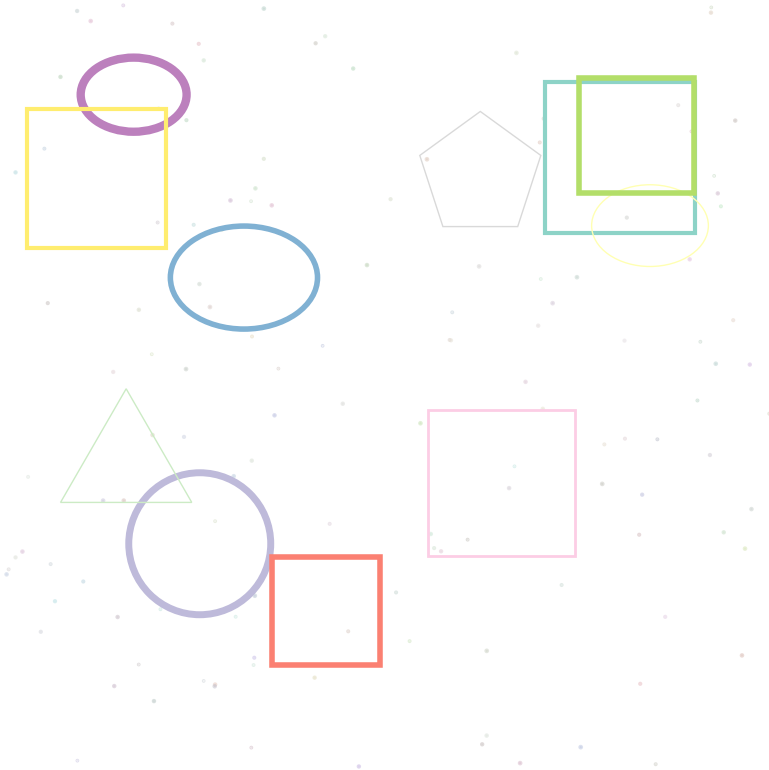[{"shape": "square", "thickness": 1.5, "radius": 0.49, "center": [0.805, 0.795]}, {"shape": "oval", "thickness": 0.5, "radius": 0.38, "center": [0.844, 0.707]}, {"shape": "circle", "thickness": 2.5, "radius": 0.46, "center": [0.259, 0.294]}, {"shape": "square", "thickness": 2, "radius": 0.35, "center": [0.423, 0.206]}, {"shape": "oval", "thickness": 2, "radius": 0.48, "center": [0.317, 0.64]}, {"shape": "square", "thickness": 2, "radius": 0.37, "center": [0.827, 0.824]}, {"shape": "square", "thickness": 1, "radius": 0.48, "center": [0.651, 0.373]}, {"shape": "pentagon", "thickness": 0.5, "radius": 0.41, "center": [0.624, 0.773]}, {"shape": "oval", "thickness": 3, "radius": 0.34, "center": [0.174, 0.877]}, {"shape": "triangle", "thickness": 0.5, "radius": 0.49, "center": [0.164, 0.397]}, {"shape": "square", "thickness": 1.5, "radius": 0.45, "center": [0.125, 0.769]}]